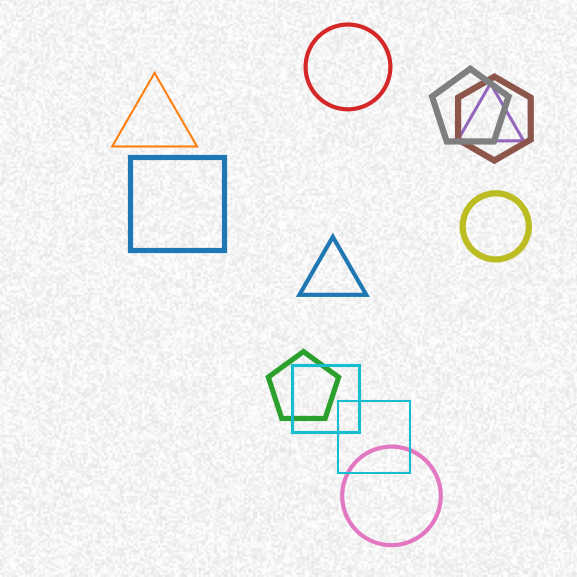[{"shape": "square", "thickness": 2.5, "radius": 0.41, "center": [0.307, 0.647]}, {"shape": "triangle", "thickness": 2, "radius": 0.33, "center": [0.576, 0.522]}, {"shape": "triangle", "thickness": 1, "radius": 0.42, "center": [0.268, 0.788]}, {"shape": "pentagon", "thickness": 2.5, "radius": 0.32, "center": [0.525, 0.326]}, {"shape": "circle", "thickness": 2, "radius": 0.37, "center": [0.603, 0.883]}, {"shape": "triangle", "thickness": 1.5, "radius": 0.33, "center": [0.849, 0.788]}, {"shape": "hexagon", "thickness": 3, "radius": 0.36, "center": [0.856, 0.794]}, {"shape": "circle", "thickness": 2, "radius": 0.43, "center": [0.678, 0.14]}, {"shape": "pentagon", "thickness": 3, "radius": 0.35, "center": [0.814, 0.81]}, {"shape": "circle", "thickness": 3, "radius": 0.29, "center": [0.858, 0.607]}, {"shape": "square", "thickness": 1.5, "radius": 0.29, "center": [0.564, 0.309]}, {"shape": "square", "thickness": 1, "radius": 0.31, "center": [0.648, 0.242]}]